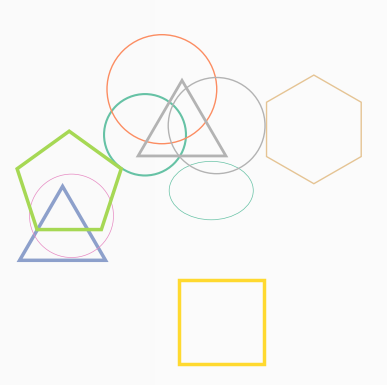[{"shape": "circle", "thickness": 1.5, "radius": 0.53, "center": [0.374, 0.65]}, {"shape": "oval", "thickness": 0.5, "radius": 0.54, "center": [0.545, 0.505]}, {"shape": "circle", "thickness": 1, "radius": 0.71, "center": [0.418, 0.768]}, {"shape": "triangle", "thickness": 2.5, "radius": 0.64, "center": [0.161, 0.388]}, {"shape": "circle", "thickness": 0.5, "radius": 0.54, "center": [0.185, 0.439]}, {"shape": "pentagon", "thickness": 2.5, "radius": 0.71, "center": [0.179, 0.518]}, {"shape": "square", "thickness": 2.5, "radius": 0.55, "center": [0.572, 0.164]}, {"shape": "hexagon", "thickness": 1, "radius": 0.71, "center": [0.81, 0.664]}, {"shape": "circle", "thickness": 1, "radius": 0.62, "center": [0.559, 0.674]}, {"shape": "triangle", "thickness": 2, "radius": 0.65, "center": [0.47, 0.66]}]